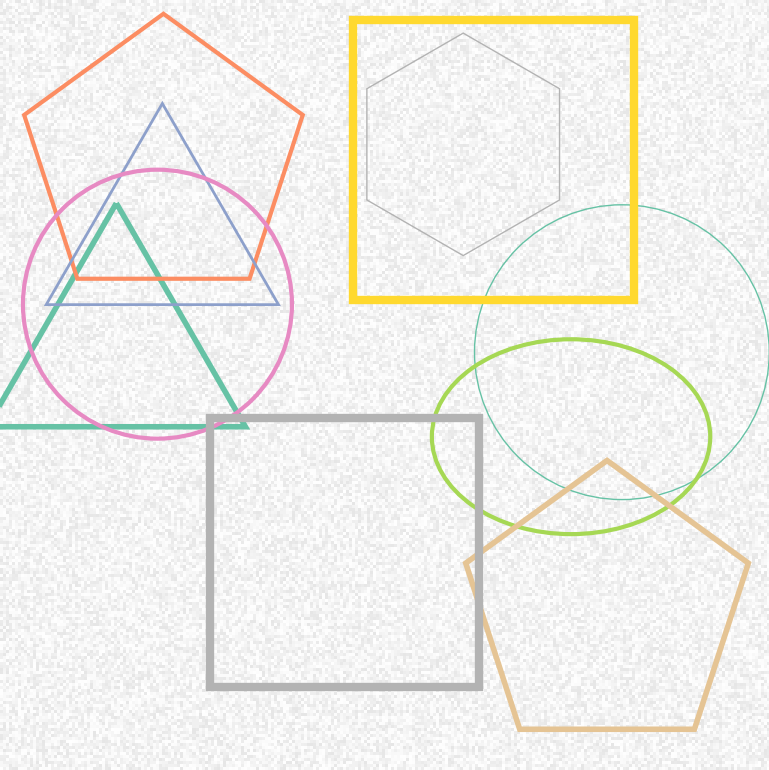[{"shape": "circle", "thickness": 0.5, "radius": 0.96, "center": [0.808, 0.543]}, {"shape": "triangle", "thickness": 2, "radius": 0.97, "center": [0.151, 0.543]}, {"shape": "pentagon", "thickness": 1.5, "radius": 0.95, "center": [0.212, 0.792]}, {"shape": "triangle", "thickness": 1, "radius": 0.87, "center": [0.211, 0.691]}, {"shape": "circle", "thickness": 1.5, "radius": 0.87, "center": [0.204, 0.605]}, {"shape": "oval", "thickness": 1.5, "radius": 0.9, "center": [0.742, 0.433]}, {"shape": "square", "thickness": 3, "radius": 0.91, "center": [0.641, 0.792]}, {"shape": "pentagon", "thickness": 2, "radius": 0.96, "center": [0.788, 0.209]}, {"shape": "square", "thickness": 3, "radius": 0.87, "center": [0.447, 0.283]}, {"shape": "hexagon", "thickness": 0.5, "radius": 0.72, "center": [0.602, 0.813]}]